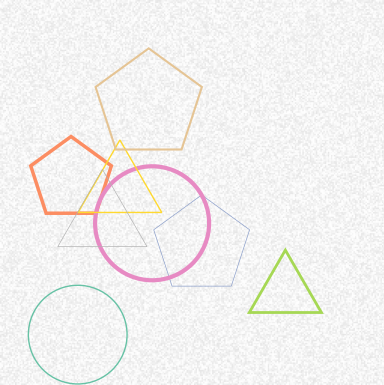[{"shape": "circle", "thickness": 1, "radius": 0.64, "center": [0.202, 0.131]}, {"shape": "pentagon", "thickness": 2.5, "radius": 0.55, "center": [0.185, 0.535]}, {"shape": "pentagon", "thickness": 0.5, "radius": 0.65, "center": [0.524, 0.363]}, {"shape": "circle", "thickness": 3, "radius": 0.74, "center": [0.395, 0.42]}, {"shape": "triangle", "thickness": 2, "radius": 0.54, "center": [0.741, 0.242]}, {"shape": "triangle", "thickness": 1, "radius": 0.63, "center": [0.311, 0.511]}, {"shape": "pentagon", "thickness": 1.5, "radius": 0.73, "center": [0.386, 0.729]}, {"shape": "triangle", "thickness": 0.5, "radius": 0.67, "center": [0.266, 0.426]}]